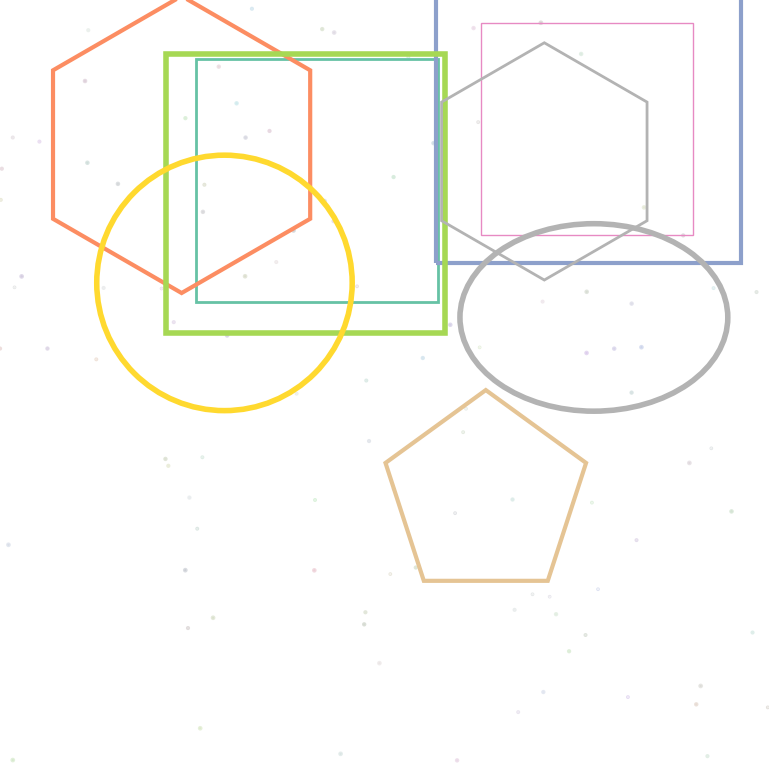[{"shape": "square", "thickness": 1, "radius": 0.79, "center": [0.412, 0.766]}, {"shape": "hexagon", "thickness": 1.5, "radius": 0.96, "center": [0.236, 0.812]}, {"shape": "square", "thickness": 1.5, "radius": 0.99, "center": [0.764, 0.857]}, {"shape": "square", "thickness": 0.5, "radius": 0.69, "center": [0.762, 0.832]}, {"shape": "square", "thickness": 2, "radius": 0.91, "center": [0.397, 0.748]}, {"shape": "circle", "thickness": 2, "radius": 0.83, "center": [0.292, 0.633]}, {"shape": "pentagon", "thickness": 1.5, "radius": 0.68, "center": [0.631, 0.356]}, {"shape": "oval", "thickness": 2, "radius": 0.87, "center": [0.771, 0.588]}, {"shape": "hexagon", "thickness": 1, "radius": 0.77, "center": [0.707, 0.79]}]